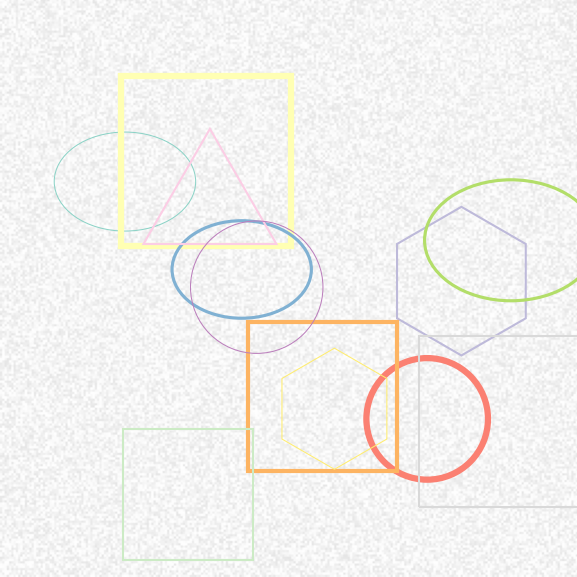[{"shape": "oval", "thickness": 0.5, "radius": 0.61, "center": [0.216, 0.685]}, {"shape": "square", "thickness": 3, "radius": 0.74, "center": [0.357, 0.72]}, {"shape": "hexagon", "thickness": 1, "radius": 0.64, "center": [0.799, 0.512]}, {"shape": "circle", "thickness": 3, "radius": 0.53, "center": [0.74, 0.274]}, {"shape": "oval", "thickness": 1.5, "radius": 0.6, "center": [0.419, 0.533]}, {"shape": "square", "thickness": 2, "radius": 0.65, "center": [0.558, 0.313]}, {"shape": "oval", "thickness": 1.5, "radius": 0.75, "center": [0.885, 0.583]}, {"shape": "triangle", "thickness": 1, "radius": 0.66, "center": [0.364, 0.643]}, {"shape": "square", "thickness": 1, "radius": 0.74, "center": [0.875, 0.269]}, {"shape": "circle", "thickness": 0.5, "radius": 0.57, "center": [0.445, 0.502]}, {"shape": "square", "thickness": 1, "radius": 0.56, "center": [0.326, 0.143]}, {"shape": "hexagon", "thickness": 0.5, "radius": 0.52, "center": [0.579, 0.291]}]